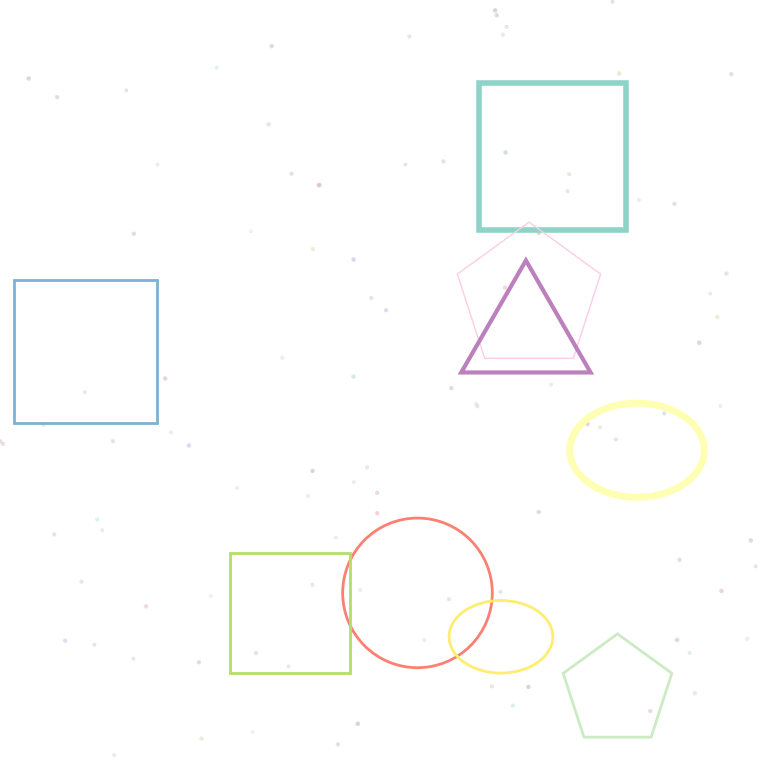[{"shape": "square", "thickness": 2, "radius": 0.48, "center": [0.717, 0.797]}, {"shape": "oval", "thickness": 2.5, "radius": 0.44, "center": [0.827, 0.415]}, {"shape": "circle", "thickness": 1, "radius": 0.49, "center": [0.542, 0.23]}, {"shape": "square", "thickness": 1, "radius": 0.46, "center": [0.111, 0.543]}, {"shape": "square", "thickness": 1, "radius": 0.39, "center": [0.376, 0.204]}, {"shape": "pentagon", "thickness": 0.5, "radius": 0.49, "center": [0.687, 0.614]}, {"shape": "triangle", "thickness": 1.5, "radius": 0.48, "center": [0.683, 0.565]}, {"shape": "pentagon", "thickness": 1, "radius": 0.37, "center": [0.802, 0.103]}, {"shape": "oval", "thickness": 1, "radius": 0.34, "center": [0.651, 0.173]}]